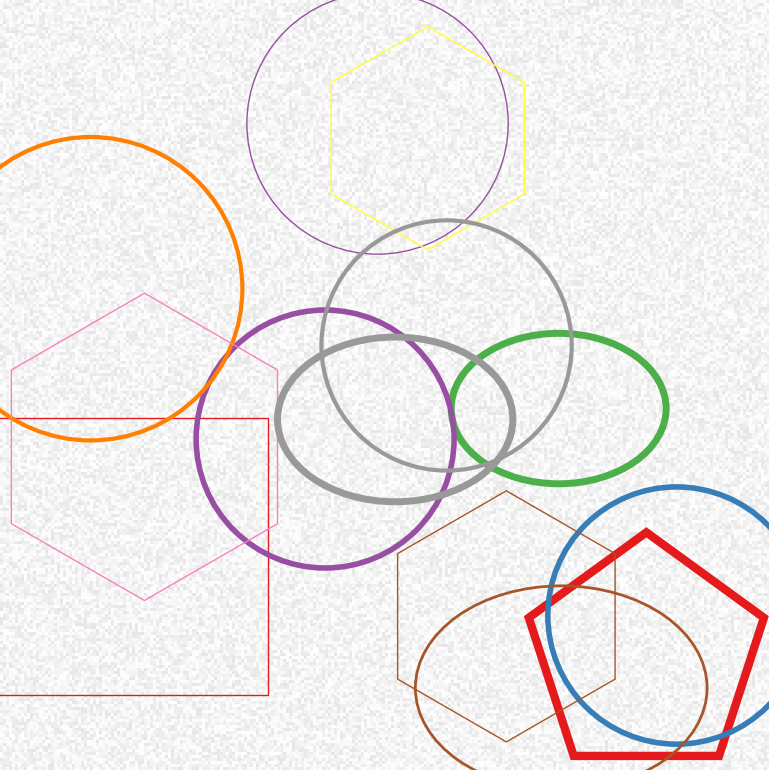[{"shape": "square", "thickness": 0.5, "radius": 0.9, "center": [0.167, 0.277]}, {"shape": "pentagon", "thickness": 3, "radius": 0.8, "center": [0.839, 0.148]}, {"shape": "circle", "thickness": 2, "radius": 0.84, "center": [0.878, 0.201]}, {"shape": "oval", "thickness": 2.5, "radius": 0.7, "center": [0.726, 0.469]}, {"shape": "circle", "thickness": 2, "radius": 0.84, "center": [0.422, 0.43]}, {"shape": "circle", "thickness": 0.5, "radius": 0.85, "center": [0.49, 0.84]}, {"shape": "circle", "thickness": 1.5, "radius": 0.99, "center": [0.118, 0.625]}, {"shape": "hexagon", "thickness": 0.5, "radius": 0.72, "center": [0.556, 0.82]}, {"shape": "hexagon", "thickness": 0.5, "radius": 0.82, "center": [0.658, 0.2]}, {"shape": "oval", "thickness": 1, "radius": 0.95, "center": [0.729, 0.107]}, {"shape": "hexagon", "thickness": 0.5, "radius": 1.0, "center": [0.188, 0.42]}, {"shape": "circle", "thickness": 1.5, "radius": 0.81, "center": [0.58, 0.551]}, {"shape": "oval", "thickness": 2.5, "radius": 0.76, "center": [0.513, 0.455]}]